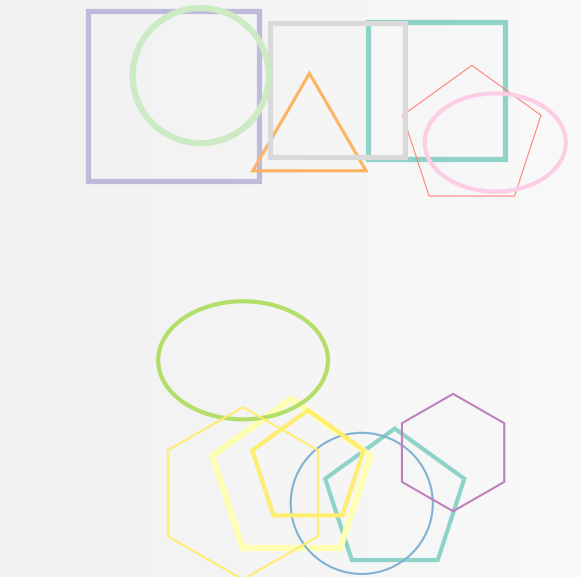[{"shape": "pentagon", "thickness": 2, "radius": 0.63, "center": [0.679, 0.131]}, {"shape": "square", "thickness": 2.5, "radius": 0.59, "center": [0.751, 0.842]}, {"shape": "pentagon", "thickness": 3, "radius": 0.71, "center": [0.501, 0.166]}, {"shape": "square", "thickness": 2.5, "radius": 0.74, "center": [0.299, 0.833]}, {"shape": "pentagon", "thickness": 0.5, "radius": 0.63, "center": [0.812, 0.761]}, {"shape": "circle", "thickness": 1, "radius": 0.61, "center": [0.622, 0.127]}, {"shape": "triangle", "thickness": 1.5, "radius": 0.56, "center": [0.532, 0.76]}, {"shape": "oval", "thickness": 2, "radius": 0.73, "center": [0.418, 0.375]}, {"shape": "oval", "thickness": 2, "radius": 0.61, "center": [0.852, 0.752]}, {"shape": "square", "thickness": 2.5, "radius": 0.58, "center": [0.58, 0.843]}, {"shape": "hexagon", "thickness": 1, "radius": 0.51, "center": [0.78, 0.215]}, {"shape": "circle", "thickness": 3, "radius": 0.59, "center": [0.345, 0.868]}, {"shape": "hexagon", "thickness": 1, "radius": 0.75, "center": [0.418, 0.145]}, {"shape": "pentagon", "thickness": 2, "radius": 0.5, "center": [0.53, 0.188]}]